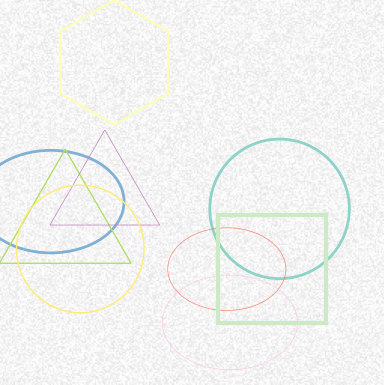[{"shape": "circle", "thickness": 2, "radius": 0.91, "center": [0.726, 0.458]}, {"shape": "hexagon", "thickness": 1.5, "radius": 0.81, "center": [0.297, 0.838]}, {"shape": "oval", "thickness": 0.5, "radius": 0.77, "center": [0.589, 0.301]}, {"shape": "oval", "thickness": 2, "radius": 0.95, "center": [0.132, 0.476]}, {"shape": "triangle", "thickness": 1, "radius": 0.99, "center": [0.169, 0.415]}, {"shape": "oval", "thickness": 0.5, "radius": 0.88, "center": [0.597, 0.163]}, {"shape": "triangle", "thickness": 0.5, "radius": 0.82, "center": [0.272, 0.498]}, {"shape": "square", "thickness": 3, "radius": 0.7, "center": [0.707, 0.302]}, {"shape": "circle", "thickness": 1, "radius": 0.83, "center": [0.209, 0.353]}]